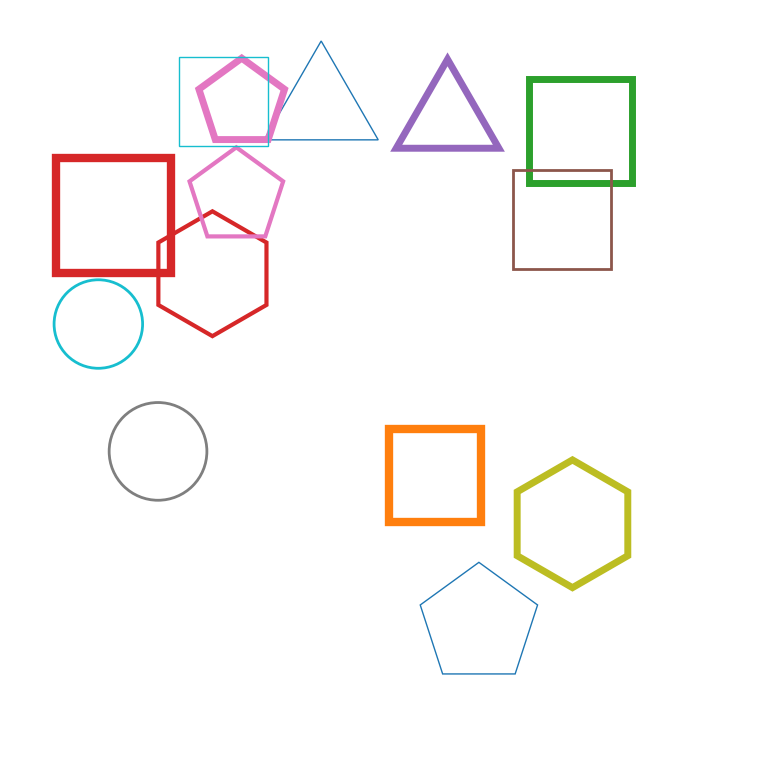[{"shape": "triangle", "thickness": 0.5, "radius": 0.43, "center": [0.417, 0.861]}, {"shape": "pentagon", "thickness": 0.5, "radius": 0.4, "center": [0.622, 0.19]}, {"shape": "square", "thickness": 3, "radius": 0.3, "center": [0.565, 0.383]}, {"shape": "square", "thickness": 2.5, "radius": 0.34, "center": [0.754, 0.83]}, {"shape": "hexagon", "thickness": 1.5, "radius": 0.41, "center": [0.276, 0.645]}, {"shape": "square", "thickness": 3, "radius": 0.37, "center": [0.147, 0.72]}, {"shape": "triangle", "thickness": 2.5, "radius": 0.38, "center": [0.581, 0.846]}, {"shape": "square", "thickness": 1, "radius": 0.32, "center": [0.73, 0.715]}, {"shape": "pentagon", "thickness": 1.5, "radius": 0.32, "center": [0.307, 0.745]}, {"shape": "pentagon", "thickness": 2.5, "radius": 0.29, "center": [0.314, 0.866]}, {"shape": "circle", "thickness": 1, "radius": 0.32, "center": [0.205, 0.414]}, {"shape": "hexagon", "thickness": 2.5, "radius": 0.41, "center": [0.743, 0.32]}, {"shape": "square", "thickness": 0.5, "radius": 0.29, "center": [0.291, 0.869]}, {"shape": "circle", "thickness": 1, "radius": 0.29, "center": [0.128, 0.579]}]